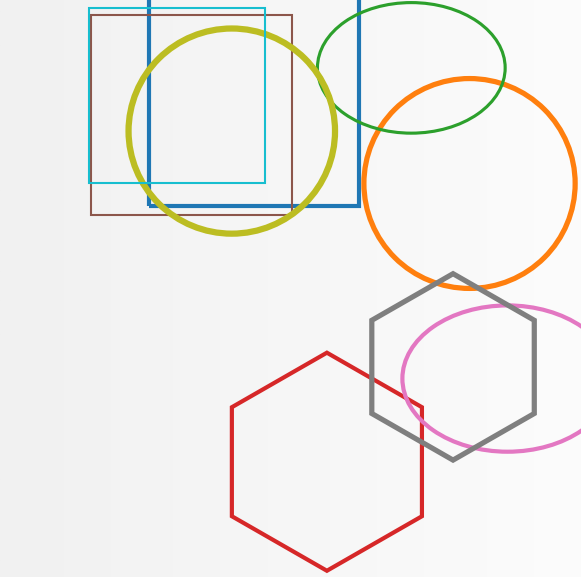[{"shape": "square", "thickness": 2, "radius": 0.9, "center": [0.437, 0.822]}, {"shape": "circle", "thickness": 2.5, "radius": 0.91, "center": [0.808, 0.681]}, {"shape": "oval", "thickness": 1.5, "radius": 0.81, "center": [0.708, 0.882]}, {"shape": "hexagon", "thickness": 2, "radius": 0.94, "center": [0.562, 0.2]}, {"shape": "square", "thickness": 1, "radius": 0.87, "center": [0.33, 0.799]}, {"shape": "oval", "thickness": 2, "radius": 0.9, "center": [0.873, 0.344]}, {"shape": "hexagon", "thickness": 2.5, "radius": 0.81, "center": [0.779, 0.364]}, {"shape": "circle", "thickness": 3, "radius": 0.89, "center": [0.399, 0.772]}, {"shape": "square", "thickness": 1, "radius": 0.76, "center": [0.305, 0.833]}]